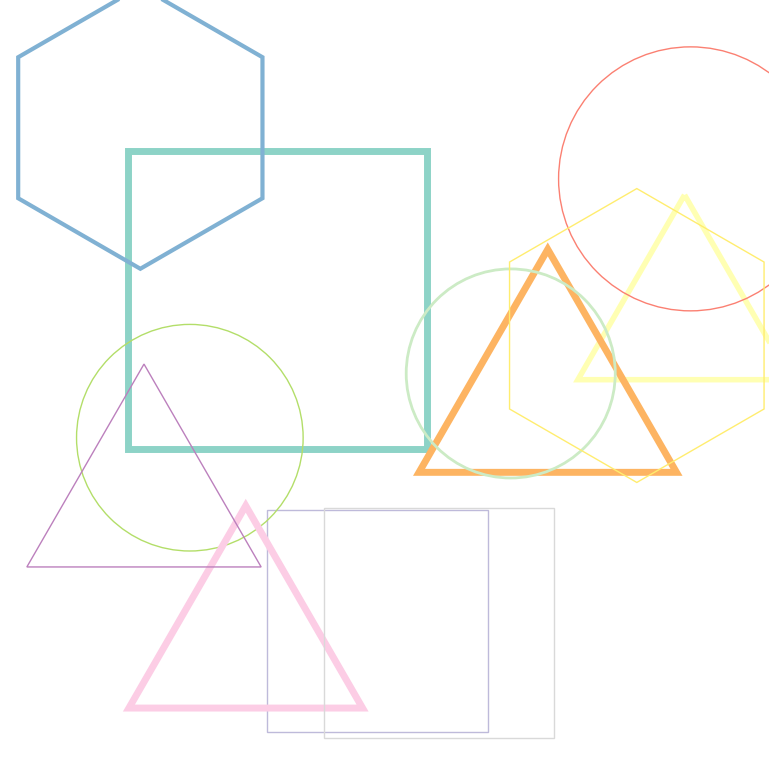[{"shape": "square", "thickness": 2.5, "radius": 0.97, "center": [0.36, 0.611]}, {"shape": "triangle", "thickness": 2, "radius": 0.8, "center": [0.889, 0.587]}, {"shape": "square", "thickness": 0.5, "radius": 0.72, "center": [0.49, 0.194]}, {"shape": "circle", "thickness": 0.5, "radius": 0.86, "center": [0.897, 0.768]}, {"shape": "hexagon", "thickness": 1.5, "radius": 0.92, "center": [0.182, 0.834]}, {"shape": "triangle", "thickness": 2.5, "radius": 0.97, "center": [0.711, 0.483]}, {"shape": "circle", "thickness": 0.5, "radius": 0.74, "center": [0.247, 0.432]}, {"shape": "triangle", "thickness": 2.5, "radius": 0.88, "center": [0.319, 0.168]}, {"shape": "square", "thickness": 0.5, "radius": 0.75, "center": [0.57, 0.191]}, {"shape": "triangle", "thickness": 0.5, "radius": 0.88, "center": [0.187, 0.352]}, {"shape": "circle", "thickness": 1, "radius": 0.68, "center": [0.663, 0.515]}, {"shape": "hexagon", "thickness": 0.5, "radius": 0.95, "center": [0.827, 0.564]}]